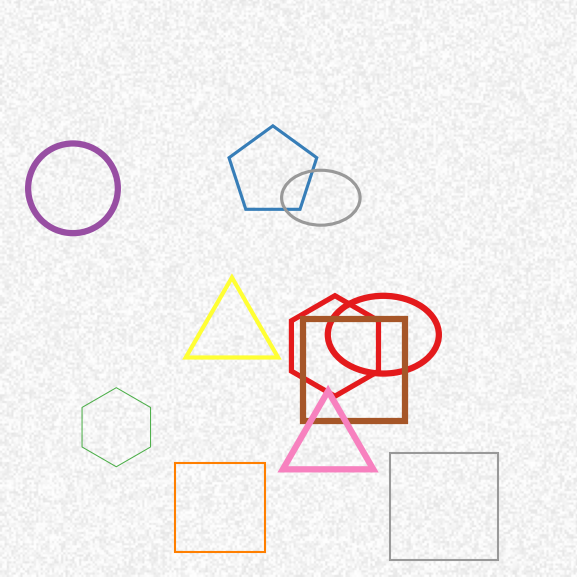[{"shape": "hexagon", "thickness": 2.5, "radius": 0.44, "center": [0.58, 0.4]}, {"shape": "oval", "thickness": 3, "radius": 0.48, "center": [0.664, 0.42]}, {"shape": "pentagon", "thickness": 1.5, "radius": 0.4, "center": [0.473, 0.701]}, {"shape": "hexagon", "thickness": 0.5, "radius": 0.34, "center": [0.201, 0.259]}, {"shape": "circle", "thickness": 3, "radius": 0.39, "center": [0.126, 0.673]}, {"shape": "square", "thickness": 1, "radius": 0.39, "center": [0.381, 0.12]}, {"shape": "triangle", "thickness": 2, "radius": 0.46, "center": [0.402, 0.426]}, {"shape": "square", "thickness": 3, "radius": 0.44, "center": [0.613, 0.358]}, {"shape": "triangle", "thickness": 3, "radius": 0.45, "center": [0.568, 0.232]}, {"shape": "oval", "thickness": 1.5, "radius": 0.34, "center": [0.556, 0.657]}, {"shape": "square", "thickness": 1, "radius": 0.47, "center": [0.769, 0.122]}]